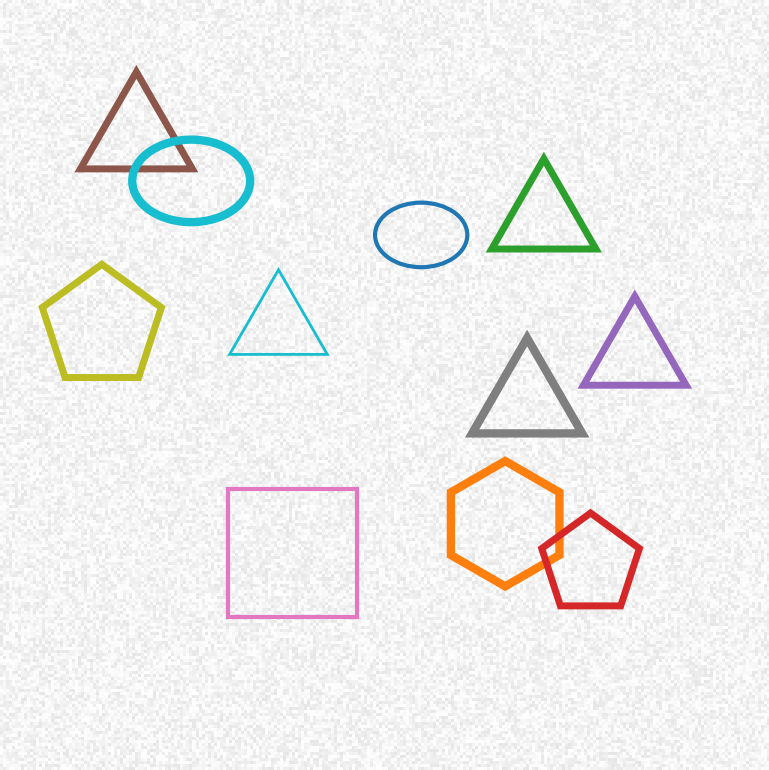[{"shape": "oval", "thickness": 1.5, "radius": 0.3, "center": [0.547, 0.695]}, {"shape": "hexagon", "thickness": 3, "radius": 0.41, "center": [0.656, 0.32]}, {"shape": "triangle", "thickness": 2.5, "radius": 0.39, "center": [0.706, 0.716]}, {"shape": "pentagon", "thickness": 2.5, "radius": 0.33, "center": [0.767, 0.267]}, {"shape": "triangle", "thickness": 2.5, "radius": 0.38, "center": [0.824, 0.538]}, {"shape": "triangle", "thickness": 2.5, "radius": 0.42, "center": [0.177, 0.823]}, {"shape": "square", "thickness": 1.5, "radius": 0.42, "center": [0.38, 0.282]}, {"shape": "triangle", "thickness": 3, "radius": 0.41, "center": [0.685, 0.478]}, {"shape": "pentagon", "thickness": 2.5, "radius": 0.41, "center": [0.132, 0.575]}, {"shape": "triangle", "thickness": 1, "radius": 0.37, "center": [0.362, 0.576]}, {"shape": "oval", "thickness": 3, "radius": 0.38, "center": [0.248, 0.765]}]